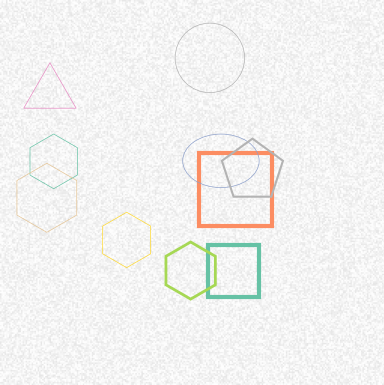[{"shape": "hexagon", "thickness": 0.5, "radius": 0.36, "center": [0.139, 0.581]}, {"shape": "square", "thickness": 3, "radius": 0.33, "center": [0.607, 0.296]}, {"shape": "square", "thickness": 3, "radius": 0.48, "center": [0.612, 0.507]}, {"shape": "oval", "thickness": 0.5, "radius": 0.5, "center": [0.574, 0.582]}, {"shape": "triangle", "thickness": 0.5, "radius": 0.39, "center": [0.13, 0.758]}, {"shape": "hexagon", "thickness": 2, "radius": 0.37, "center": [0.495, 0.297]}, {"shape": "hexagon", "thickness": 0.5, "radius": 0.36, "center": [0.329, 0.377]}, {"shape": "hexagon", "thickness": 0.5, "radius": 0.45, "center": [0.122, 0.486]}, {"shape": "circle", "thickness": 0.5, "radius": 0.45, "center": [0.545, 0.85]}, {"shape": "pentagon", "thickness": 1.5, "radius": 0.42, "center": [0.656, 0.557]}]